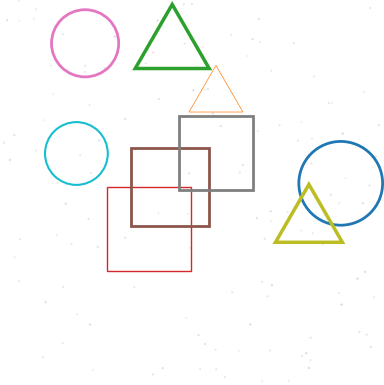[{"shape": "circle", "thickness": 2, "radius": 0.54, "center": [0.885, 0.524]}, {"shape": "triangle", "thickness": 0.5, "radius": 0.4, "center": [0.561, 0.749]}, {"shape": "triangle", "thickness": 2.5, "radius": 0.55, "center": [0.447, 0.878]}, {"shape": "square", "thickness": 1, "radius": 0.55, "center": [0.388, 0.404]}, {"shape": "square", "thickness": 2, "radius": 0.51, "center": [0.441, 0.515]}, {"shape": "circle", "thickness": 2, "radius": 0.44, "center": [0.221, 0.888]}, {"shape": "square", "thickness": 2, "radius": 0.48, "center": [0.561, 0.602]}, {"shape": "triangle", "thickness": 2.5, "radius": 0.5, "center": [0.802, 0.421]}, {"shape": "circle", "thickness": 1.5, "radius": 0.41, "center": [0.198, 0.601]}]